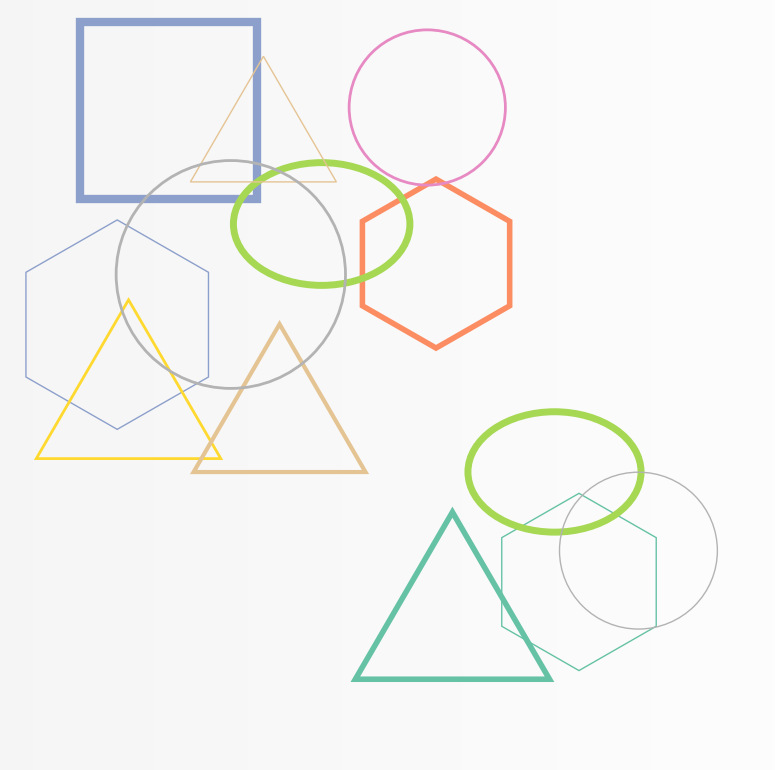[{"shape": "hexagon", "thickness": 0.5, "radius": 0.58, "center": [0.747, 0.244]}, {"shape": "triangle", "thickness": 2, "radius": 0.72, "center": [0.584, 0.19]}, {"shape": "hexagon", "thickness": 2, "radius": 0.55, "center": [0.563, 0.658]}, {"shape": "square", "thickness": 3, "radius": 0.57, "center": [0.217, 0.857]}, {"shape": "hexagon", "thickness": 0.5, "radius": 0.68, "center": [0.151, 0.578]}, {"shape": "circle", "thickness": 1, "radius": 0.5, "center": [0.551, 0.86]}, {"shape": "oval", "thickness": 2.5, "radius": 0.57, "center": [0.415, 0.709]}, {"shape": "oval", "thickness": 2.5, "radius": 0.56, "center": [0.715, 0.387]}, {"shape": "triangle", "thickness": 1, "radius": 0.69, "center": [0.166, 0.473]}, {"shape": "triangle", "thickness": 0.5, "radius": 0.54, "center": [0.34, 0.818]}, {"shape": "triangle", "thickness": 1.5, "radius": 0.64, "center": [0.361, 0.451]}, {"shape": "circle", "thickness": 1, "radius": 0.74, "center": [0.298, 0.644]}, {"shape": "circle", "thickness": 0.5, "radius": 0.51, "center": [0.824, 0.285]}]